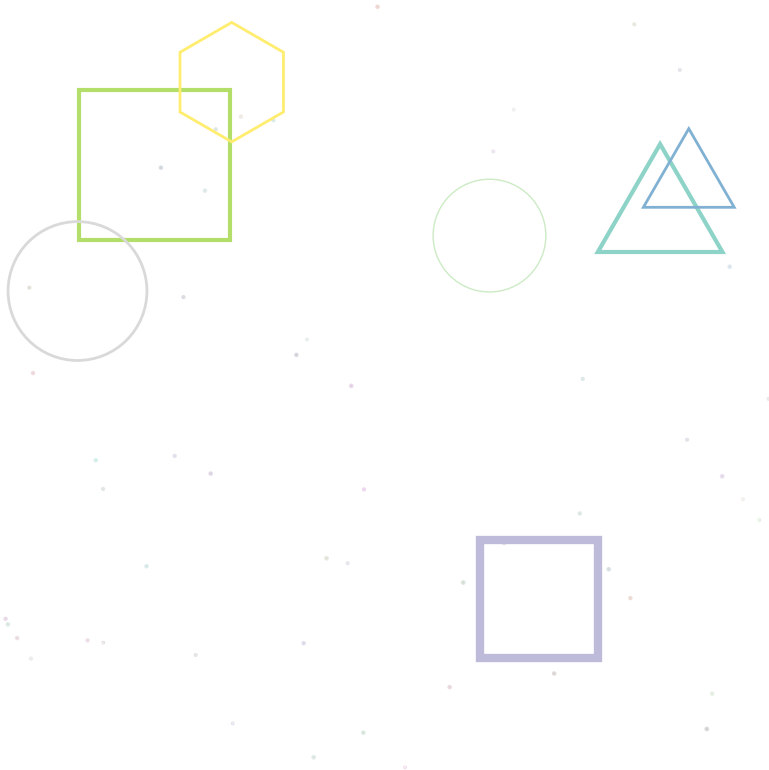[{"shape": "triangle", "thickness": 1.5, "radius": 0.47, "center": [0.857, 0.719]}, {"shape": "square", "thickness": 3, "radius": 0.38, "center": [0.7, 0.222]}, {"shape": "triangle", "thickness": 1, "radius": 0.34, "center": [0.895, 0.765]}, {"shape": "square", "thickness": 1.5, "radius": 0.49, "center": [0.201, 0.786]}, {"shape": "circle", "thickness": 1, "radius": 0.45, "center": [0.101, 0.622]}, {"shape": "circle", "thickness": 0.5, "radius": 0.37, "center": [0.636, 0.694]}, {"shape": "hexagon", "thickness": 1, "radius": 0.39, "center": [0.301, 0.893]}]